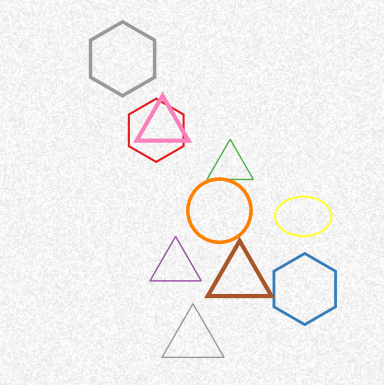[{"shape": "hexagon", "thickness": 1.5, "radius": 0.41, "center": [0.406, 0.662]}, {"shape": "hexagon", "thickness": 2, "radius": 0.46, "center": [0.792, 0.249]}, {"shape": "triangle", "thickness": 1, "radius": 0.35, "center": [0.598, 0.569]}, {"shape": "triangle", "thickness": 1, "radius": 0.38, "center": [0.456, 0.309]}, {"shape": "circle", "thickness": 2.5, "radius": 0.41, "center": [0.57, 0.453]}, {"shape": "oval", "thickness": 1.5, "radius": 0.37, "center": [0.788, 0.438]}, {"shape": "triangle", "thickness": 3, "radius": 0.48, "center": [0.622, 0.279]}, {"shape": "triangle", "thickness": 3, "radius": 0.39, "center": [0.422, 0.674]}, {"shape": "triangle", "thickness": 1, "radius": 0.47, "center": [0.501, 0.118]}, {"shape": "hexagon", "thickness": 2.5, "radius": 0.48, "center": [0.318, 0.847]}]